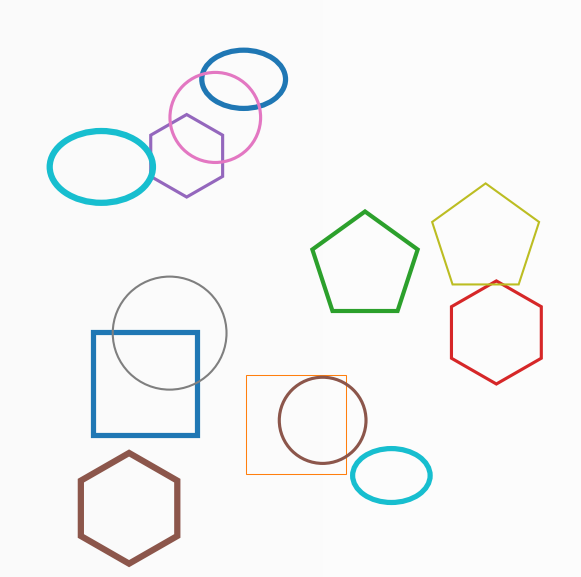[{"shape": "square", "thickness": 2.5, "radius": 0.45, "center": [0.25, 0.335]}, {"shape": "oval", "thickness": 2.5, "radius": 0.36, "center": [0.419, 0.862]}, {"shape": "square", "thickness": 0.5, "radius": 0.43, "center": [0.509, 0.264]}, {"shape": "pentagon", "thickness": 2, "radius": 0.48, "center": [0.628, 0.538]}, {"shape": "hexagon", "thickness": 1.5, "radius": 0.45, "center": [0.854, 0.423]}, {"shape": "hexagon", "thickness": 1.5, "radius": 0.36, "center": [0.321, 0.729]}, {"shape": "hexagon", "thickness": 3, "radius": 0.48, "center": [0.222, 0.119]}, {"shape": "circle", "thickness": 1.5, "radius": 0.37, "center": [0.555, 0.271]}, {"shape": "circle", "thickness": 1.5, "radius": 0.39, "center": [0.37, 0.796]}, {"shape": "circle", "thickness": 1, "radius": 0.49, "center": [0.292, 0.422]}, {"shape": "pentagon", "thickness": 1, "radius": 0.48, "center": [0.835, 0.585]}, {"shape": "oval", "thickness": 3, "radius": 0.44, "center": [0.174, 0.71]}, {"shape": "oval", "thickness": 2.5, "radius": 0.33, "center": [0.673, 0.176]}]